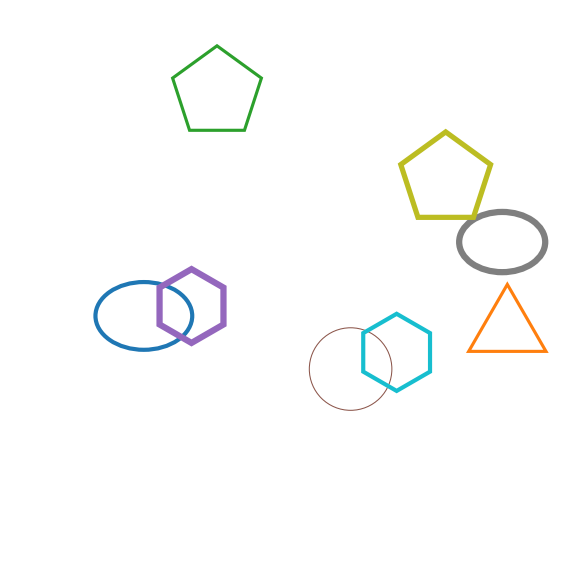[{"shape": "oval", "thickness": 2, "radius": 0.42, "center": [0.249, 0.452]}, {"shape": "triangle", "thickness": 1.5, "radius": 0.39, "center": [0.878, 0.429]}, {"shape": "pentagon", "thickness": 1.5, "radius": 0.4, "center": [0.376, 0.839]}, {"shape": "hexagon", "thickness": 3, "radius": 0.32, "center": [0.332, 0.469]}, {"shape": "circle", "thickness": 0.5, "radius": 0.36, "center": [0.607, 0.36]}, {"shape": "oval", "thickness": 3, "radius": 0.37, "center": [0.87, 0.58]}, {"shape": "pentagon", "thickness": 2.5, "radius": 0.41, "center": [0.772, 0.689]}, {"shape": "hexagon", "thickness": 2, "radius": 0.33, "center": [0.687, 0.389]}]